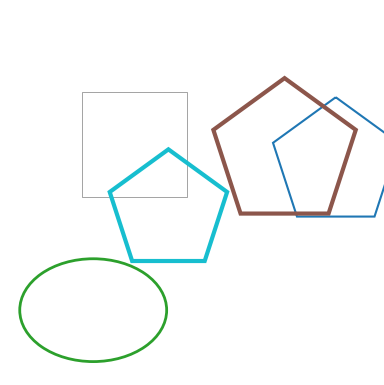[{"shape": "pentagon", "thickness": 1.5, "radius": 0.86, "center": [0.872, 0.576]}, {"shape": "oval", "thickness": 2, "radius": 0.95, "center": [0.242, 0.194]}, {"shape": "pentagon", "thickness": 3, "radius": 0.97, "center": [0.739, 0.603]}, {"shape": "square", "thickness": 0.5, "radius": 0.68, "center": [0.349, 0.625]}, {"shape": "pentagon", "thickness": 3, "radius": 0.8, "center": [0.437, 0.452]}]